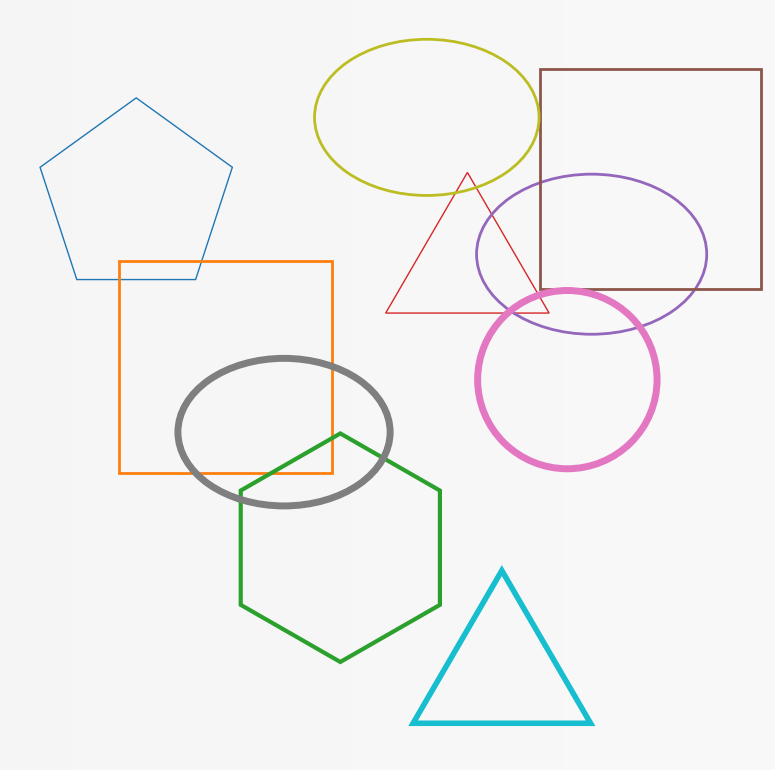[{"shape": "pentagon", "thickness": 0.5, "radius": 0.65, "center": [0.176, 0.742]}, {"shape": "square", "thickness": 1, "radius": 0.69, "center": [0.291, 0.523]}, {"shape": "hexagon", "thickness": 1.5, "radius": 0.74, "center": [0.439, 0.289]}, {"shape": "triangle", "thickness": 0.5, "radius": 0.61, "center": [0.603, 0.654]}, {"shape": "oval", "thickness": 1, "radius": 0.74, "center": [0.763, 0.67]}, {"shape": "square", "thickness": 1, "radius": 0.71, "center": [0.84, 0.768]}, {"shape": "circle", "thickness": 2.5, "radius": 0.58, "center": [0.732, 0.507]}, {"shape": "oval", "thickness": 2.5, "radius": 0.68, "center": [0.366, 0.439]}, {"shape": "oval", "thickness": 1, "radius": 0.72, "center": [0.551, 0.848]}, {"shape": "triangle", "thickness": 2, "radius": 0.66, "center": [0.648, 0.127]}]